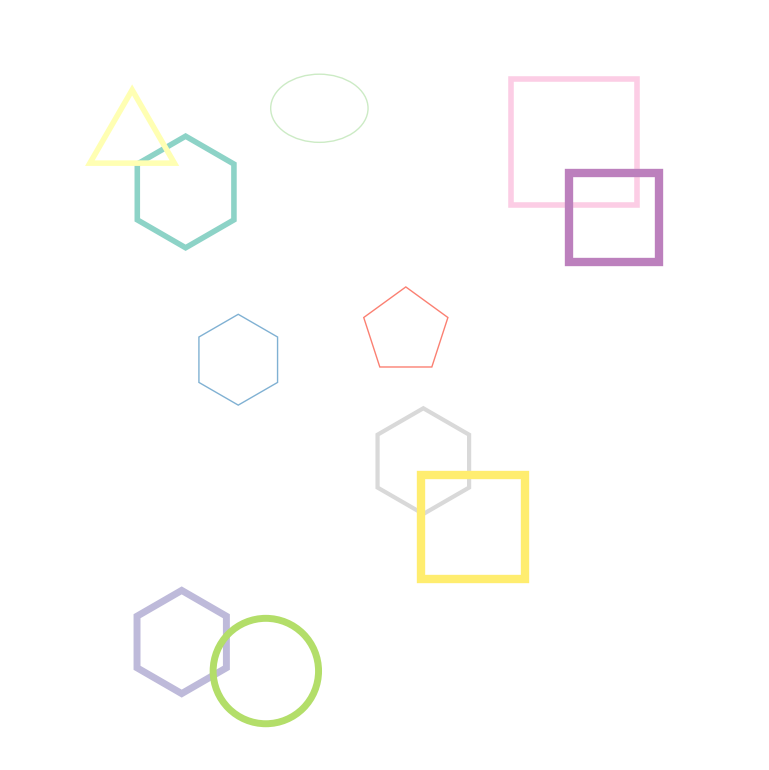[{"shape": "hexagon", "thickness": 2, "radius": 0.36, "center": [0.241, 0.751]}, {"shape": "triangle", "thickness": 2, "radius": 0.32, "center": [0.172, 0.82]}, {"shape": "hexagon", "thickness": 2.5, "radius": 0.34, "center": [0.236, 0.166]}, {"shape": "pentagon", "thickness": 0.5, "radius": 0.29, "center": [0.527, 0.57]}, {"shape": "hexagon", "thickness": 0.5, "radius": 0.29, "center": [0.309, 0.533]}, {"shape": "circle", "thickness": 2.5, "radius": 0.34, "center": [0.345, 0.129]}, {"shape": "square", "thickness": 2, "radius": 0.41, "center": [0.746, 0.816]}, {"shape": "hexagon", "thickness": 1.5, "radius": 0.34, "center": [0.55, 0.401]}, {"shape": "square", "thickness": 3, "radius": 0.29, "center": [0.797, 0.717]}, {"shape": "oval", "thickness": 0.5, "radius": 0.32, "center": [0.415, 0.859]}, {"shape": "square", "thickness": 3, "radius": 0.34, "center": [0.615, 0.315]}]